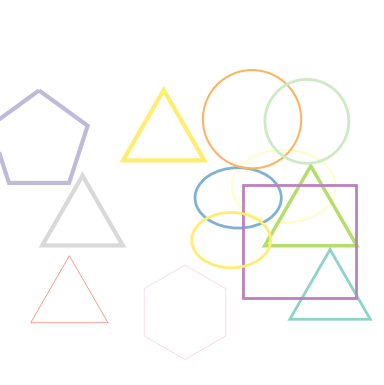[{"shape": "triangle", "thickness": 2, "radius": 0.6, "center": [0.857, 0.231]}, {"shape": "oval", "thickness": 1, "radius": 0.68, "center": [0.737, 0.516]}, {"shape": "pentagon", "thickness": 3, "radius": 0.66, "center": [0.101, 0.632]}, {"shape": "triangle", "thickness": 0.5, "radius": 0.58, "center": [0.18, 0.22]}, {"shape": "oval", "thickness": 2, "radius": 0.56, "center": [0.619, 0.486]}, {"shape": "circle", "thickness": 1.5, "radius": 0.64, "center": [0.655, 0.69]}, {"shape": "triangle", "thickness": 2.5, "radius": 0.69, "center": [0.807, 0.431]}, {"shape": "hexagon", "thickness": 0.5, "radius": 0.61, "center": [0.48, 0.189]}, {"shape": "triangle", "thickness": 3, "radius": 0.6, "center": [0.214, 0.423]}, {"shape": "square", "thickness": 2, "radius": 0.73, "center": [0.778, 0.372]}, {"shape": "circle", "thickness": 2, "radius": 0.54, "center": [0.797, 0.685]}, {"shape": "triangle", "thickness": 3, "radius": 0.61, "center": [0.425, 0.644]}, {"shape": "oval", "thickness": 2, "radius": 0.51, "center": [0.6, 0.376]}]